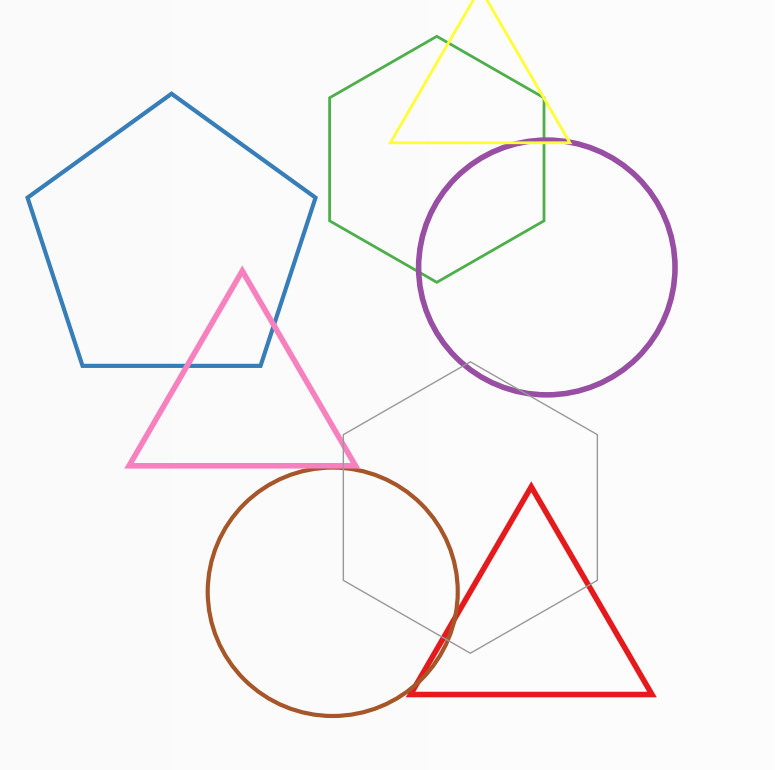[{"shape": "triangle", "thickness": 2, "radius": 0.9, "center": [0.686, 0.188]}, {"shape": "pentagon", "thickness": 1.5, "radius": 0.98, "center": [0.221, 0.683]}, {"shape": "hexagon", "thickness": 1, "radius": 0.8, "center": [0.564, 0.793]}, {"shape": "circle", "thickness": 2, "radius": 0.83, "center": [0.706, 0.653]}, {"shape": "triangle", "thickness": 1, "radius": 0.67, "center": [0.62, 0.881]}, {"shape": "circle", "thickness": 1.5, "radius": 0.81, "center": [0.429, 0.231]}, {"shape": "triangle", "thickness": 2, "radius": 0.84, "center": [0.313, 0.479]}, {"shape": "hexagon", "thickness": 0.5, "radius": 0.95, "center": [0.607, 0.341]}]